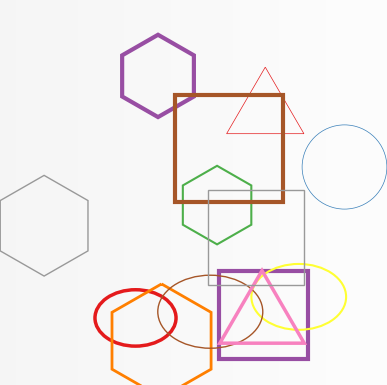[{"shape": "triangle", "thickness": 0.5, "radius": 0.58, "center": [0.685, 0.71]}, {"shape": "oval", "thickness": 2.5, "radius": 0.52, "center": [0.35, 0.174]}, {"shape": "circle", "thickness": 0.5, "radius": 0.55, "center": [0.889, 0.566]}, {"shape": "hexagon", "thickness": 1.5, "radius": 0.51, "center": [0.56, 0.467]}, {"shape": "square", "thickness": 3, "radius": 0.57, "center": [0.679, 0.182]}, {"shape": "hexagon", "thickness": 3, "radius": 0.53, "center": [0.408, 0.803]}, {"shape": "hexagon", "thickness": 2, "radius": 0.74, "center": [0.417, 0.115]}, {"shape": "oval", "thickness": 1.5, "radius": 0.61, "center": [0.771, 0.229]}, {"shape": "square", "thickness": 3, "radius": 0.7, "center": [0.592, 0.613]}, {"shape": "oval", "thickness": 1, "radius": 0.68, "center": [0.543, 0.19]}, {"shape": "triangle", "thickness": 2.5, "radius": 0.63, "center": [0.676, 0.171]}, {"shape": "square", "thickness": 1, "radius": 0.61, "center": [0.661, 0.383]}, {"shape": "hexagon", "thickness": 1, "radius": 0.65, "center": [0.114, 0.414]}]